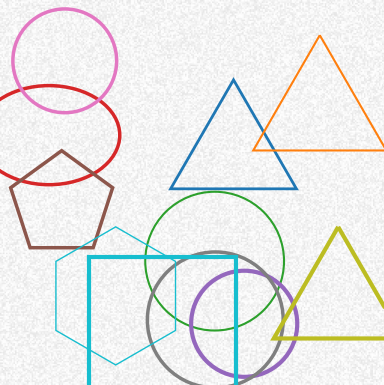[{"shape": "triangle", "thickness": 2, "radius": 0.94, "center": [0.607, 0.604]}, {"shape": "triangle", "thickness": 1.5, "radius": 1.0, "center": [0.831, 0.709]}, {"shape": "circle", "thickness": 1.5, "radius": 0.9, "center": [0.558, 0.322]}, {"shape": "oval", "thickness": 2.5, "radius": 0.92, "center": [0.127, 0.649]}, {"shape": "circle", "thickness": 3, "radius": 0.69, "center": [0.634, 0.159]}, {"shape": "pentagon", "thickness": 2.5, "radius": 0.7, "center": [0.16, 0.469]}, {"shape": "circle", "thickness": 2.5, "radius": 0.67, "center": [0.168, 0.842]}, {"shape": "circle", "thickness": 2.5, "radius": 0.88, "center": [0.559, 0.169]}, {"shape": "triangle", "thickness": 3, "radius": 0.97, "center": [0.878, 0.217]}, {"shape": "square", "thickness": 3, "radius": 0.95, "center": [0.422, 0.142]}, {"shape": "hexagon", "thickness": 1, "radius": 0.9, "center": [0.301, 0.231]}]